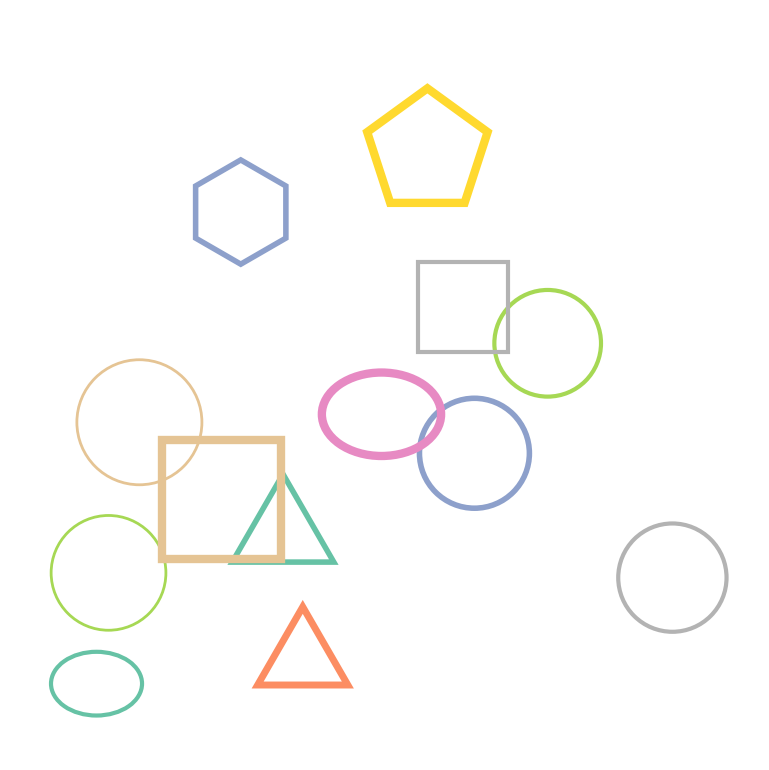[{"shape": "triangle", "thickness": 2, "radius": 0.38, "center": [0.368, 0.308]}, {"shape": "oval", "thickness": 1.5, "radius": 0.3, "center": [0.125, 0.112]}, {"shape": "triangle", "thickness": 2.5, "radius": 0.34, "center": [0.393, 0.144]}, {"shape": "circle", "thickness": 2, "radius": 0.36, "center": [0.616, 0.411]}, {"shape": "hexagon", "thickness": 2, "radius": 0.34, "center": [0.313, 0.725]}, {"shape": "oval", "thickness": 3, "radius": 0.39, "center": [0.495, 0.462]}, {"shape": "circle", "thickness": 1.5, "radius": 0.35, "center": [0.711, 0.554]}, {"shape": "circle", "thickness": 1, "radius": 0.37, "center": [0.141, 0.256]}, {"shape": "pentagon", "thickness": 3, "radius": 0.41, "center": [0.555, 0.803]}, {"shape": "circle", "thickness": 1, "radius": 0.41, "center": [0.181, 0.452]}, {"shape": "square", "thickness": 3, "radius": 0.39, "center": [0.287, 0.352]}, {"shape": "square", "thickness": 1.5, "radius": 0.29, "center": [0.601, 0.602]}, {"shape": "circle", "thickness": 1.5, "radius": 0.35, "center": [0.873, 0.25]}]